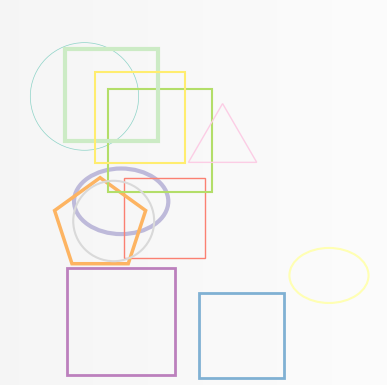[{"shape": "circle", "thickness": 0.5, "radius": 0.7, "center": [0.218, 0.749]}, {"shape": "oval", "thickness": 1.5, "radius": 0.51, "center": [0.849, 0.285]}, {"shape": "oval", "thickness": 3, "radius": 0.61, "center": [0.313, 0.477]}, {"shape": "square", "thickness": 1, "radius": 0.52, "center": [0.425, 0.434]}, {"shape": "square", "thickness": 2, "radius": 0.55, "center": [0.623, 0.128]}, {"shape": "pentagon", "thickness": 2.5, "radius": 0.62, "center": [0.258, 0.415]}, {"shape": "square", "thickness": 1.5, "radius": 0.67, "center": [0.413, 0.636]}, {"shape": "triangle", "thickness": 1, "radius": 0.51, "center": [0.574, 0.629]}, {"shape": "circle", "thickness": 1.5, "radius": 0.52, "center": [0.293, 0.426]}, {"shape": "square", "thickness": 2, "radius": 0.69, "center": [0.312, 0.164]}, {"shape": "square", "thickness": 3, "radius": 0.6, "center": [0.288, 0.753]}, {"shape": "square", "thickness": 1.5, "radius": 0.59, "center": [0.361, 0.695]}]